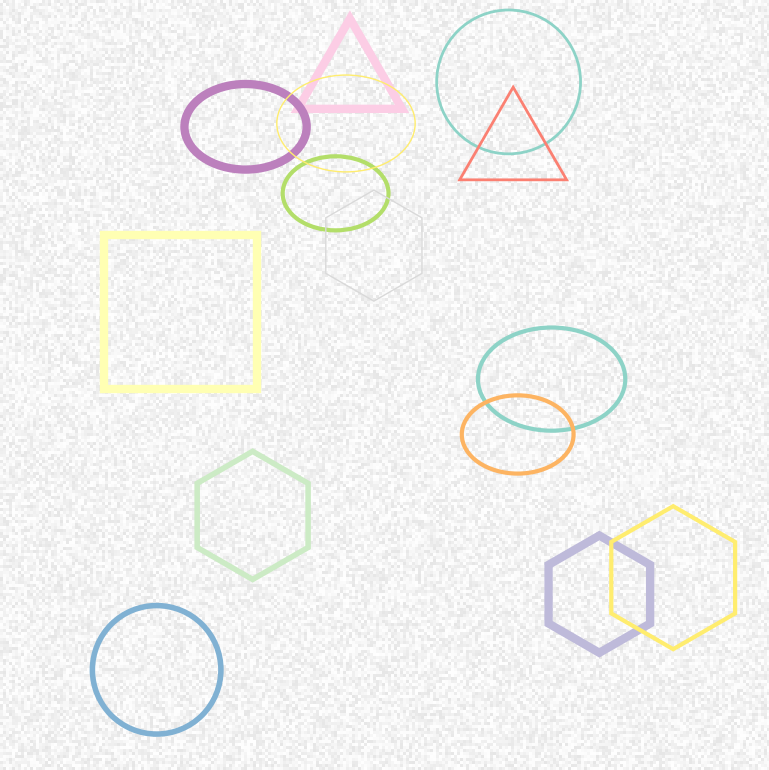[{"shape": "oval", "thickness": 1.5, "radius": 0.48, "center": [0.716, 0.508]}, {"shape": "circle", "thickness": 1, "radius": 0.47, "center": [0.661, 0.894]}, {"shape": "square", "thickness": 3, "radius": 0.5, "center": [0.235, 0.595]}, {"shape": "hexagon", "thickness": 3, "radius": 0.38, "center": [0.778, 0.228]}, {"shape": "triangle", "thickness": 1, "radius": 0.4, "center": [0.666, 0.807]}, {"shape": "circle", "thickness": 2, "radius": 0.42, "center": [0.203, 0.13]}, {"shape": "oval", "thickness": 1.5, "radius": 0.36, "center": [0.672, 0.436]}, {"shape": "oval", "thickness": 1.5, "radius": 0.34, "center": [0.436, 0.749]}, {"shape": "triangle", "thickness": 3, "radius": 0.39, "center": [0.454, 0.898]}, {"shape": "hexagon", "thickness": 0.5, "radius": 0.36, "center": [0.486, 0.681]}, {"shape": "oval", "thickness": 3, "radius": 0.4, "center": [0.319, 0.835]}, {"shape": "hexagon", "thickness": 2, "radius": 0.42, "center": [0.328, 0.331]}, {"shape": "hexagon", "thickness": 1.5, "radius": 0.46, "center": [0.874, 0.25]}, {"shape": "oval", "thickness": 0.5, "radius": 0.45, "center": [0.449, 0.84]}]